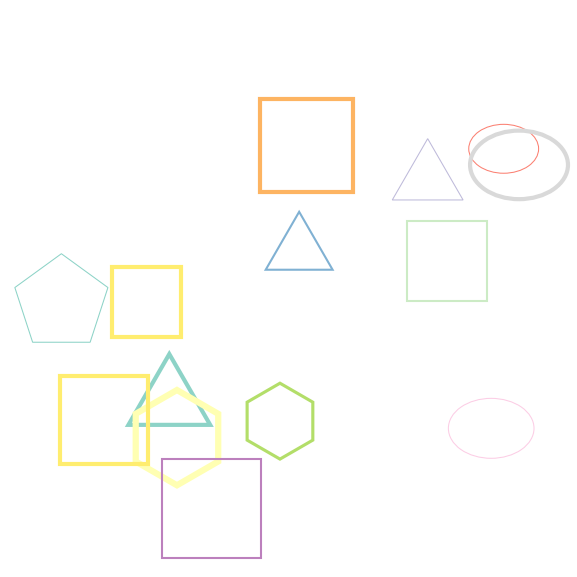[{"shape": "triangle", "thickness": 2, "radius": 0.41, "center": [0.293, 0.304]}, {"shape": "pentagon", "thickness": 0.5, "radius": 0.42, "center": [0.106, 0.475]}, {"shape": "hexagon", "thickness": 3, "radius": 0.41, "center": [0.306, 0.241]}, {"shape": "triangle", "thickness": 0.5, "radius": 0.35, "center": [0.741, 0.688]}, {"shape": "oval", "thickness": 0.5, "radius": 0.3, "center": [0.872, 0.741]}, {"shape": "triangle", "thickness": 1, "radius": 0.33, "center": [0.518, 0.565]}, {"shape": "square", "thickness": 2, "radius": 0.4, "center": [0.531, 0.747]}, {"shape": "hexagon", "thickness": 1.5, "radius": 0.33, "center": [0.485, 0.27]}, {"shape": "oval", "thickness": 0.5, "radius": 0.37, "center": [0.851, 0.257]}, {"shape": "oval", "thickness": 2, "radius": 0.42, "center": [0.899, 0.714]}, {"shape": "square", "thickness": 1, "radius": 0.43, "center": [0.366, 0.119]}, {"shape": "square", "thickness": 1, "radius": 0.35, "center": [0.775, 0.547]}, {"shape": "square", "thickness": 2, "radius": 0.38, "center": [0.18, 0.272]}, {"shape": "square", "thickness": 2, "radius": 0.3, "center": [0.254, 0.477]}]